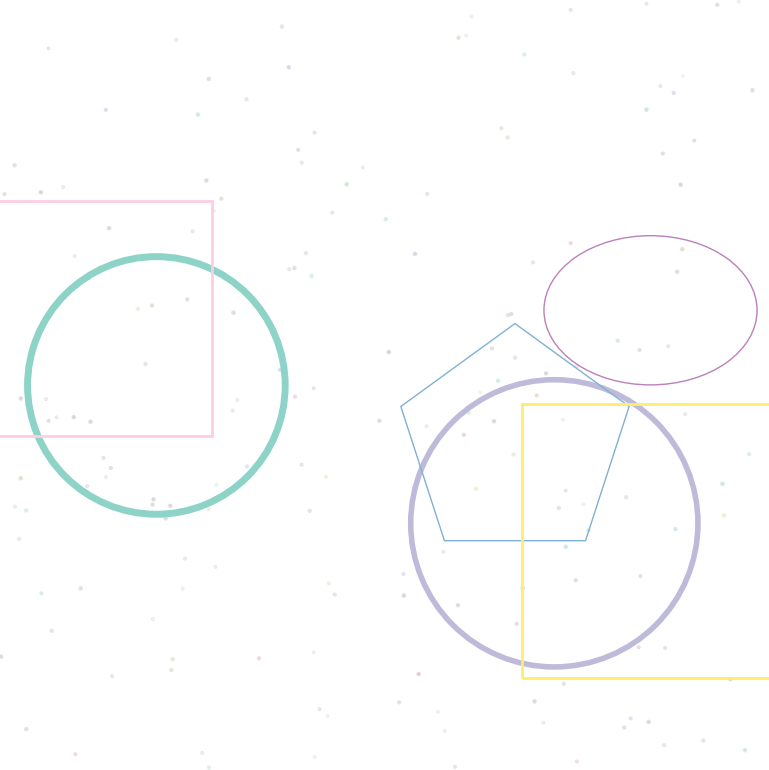[{"shape": "circle", "thickness": 2.5, "radius": 0.84, "center": [0.203, 0.499]}, {"shape": "circle", "thickness": 2, "radius": 0.93, "center": [0.72, 0.32]}, {"shape": "pentagon", "thickness": 0.5, "radius": 0.78, "center": [0.669, 0.424]}, {"shape": "square", "thickness": 1, "radius": 0.76, "center": [0.122, 0.587]}, {"shape": "oval", "thickness": 0.5, "radius": 0.69, "center": [0.845, 0.597]}, {"shape": "square", "thickness": 1, "radius": 0.89, "center": [0.856, 0.298]}]